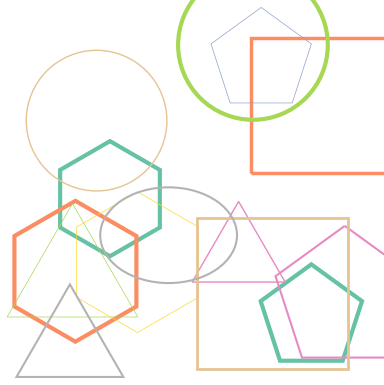[{"shape": "pentagon", "thickness": 3, "radius": 0.69, "center": [0.809, 0.175]}, {"shape": "hexagon", "thickness": 3, "radius": 0.75, "center": [0.286, 0.484]}, {"shape": "hexagon", "thickness": 3, "radius": 0.91, "center": [0.196, 0.295]}, {"shape": "square", "thickness": 2.5, "radius": 0.88, "center": [0.829, 0.726]}, {"shape": "pentagon", "thickness": 0.5, "radius": 0.69, "center": [0.678, 0.844]}, {"shape": "triangle", "thickness": 1, "radius": 0.7, "center": [0.62, 0.337]}, {"shape": "pentagon", "thickness": 1.5, "radius": 0.95, "center": [0.896, 0.224]}, {"shape": "circle", "thickness": 3, "radius": 0.97, "center": [0.657, 0.883]}, {"shape": "triangle", "thickness": 0.5, "radius": 0.98, "center": [0.188, 0.275]}, {"shape": "hexagon", "thickness": 0.5, "radius": 0.91, "center": [0.357, 0.319]}, {"shape": "circle", "thickness": 1, "radius": 0.91, "center": [0.251, 0.687]}, {"shape": "square", "thickness": 2, "radius": 0.98, "center": [0.708, 0.238]}, {"shape": "triangle", "thickness": 1.5, "radius": 0.8, "center": [0.182, 0.101]}, {"shape": "oval", "thickness": 1.5, "radius": 0.89, "center": [0.438, 0.389]}]